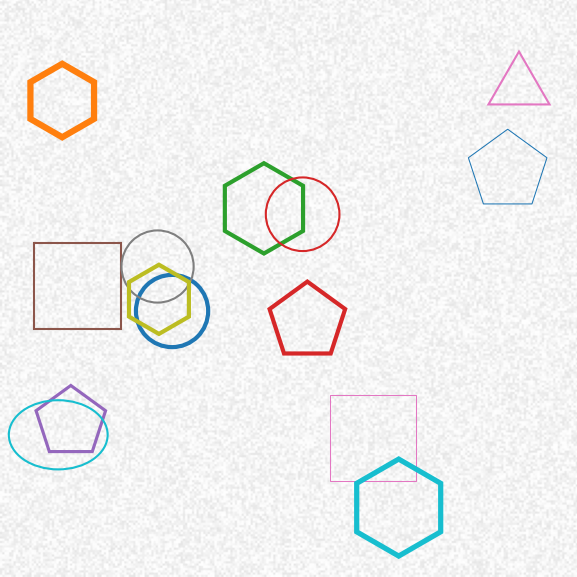[{"shape": "pentagon", "thickness": 0.5, "radius": 0.36, "center": [0.879, 0.704]}, {"shape": "circle", "thickness": 2, "radius": 0.31, "center": [0.298, 0.461]}, {"shape": "hexagon", "thickness": 3, "radius": 0.32, "center": [0.108, 0.825]}, {"shape": "hexagon", "thickness": 2, "radius": 0.39, "center": [0.457, 0.638]}, {"shape": "circle", "thickness": 1, "radius": 0.32, "center": [0.524, 0.628]}, {"shape": "pentagon", "thickness": 2, "radius": 0.34, "center": [0.532, 0.443]}, {"shape": "pentagon", "thickness": 1.5, "radius": 0.32, "center": [0.123, 0.268]}, {"shape": "square", "thickness": 1, "radius": 0.37, "center": [0.134, 0.504]}, {"shape": "square", "thickness": 0.5, "radius": 0.37, "center": [0.646, 0.24]}, {"shape": "triangle", "thickness": 1, "radius": 0.31, "center": [0.899, 0.849]}, {"shape": "circle", "thickness": 1, "radius": 0.31, "center": [0.273, 0.538]}, {"shape": "hexagon", "thickness": 2, "radius": 0.3, "center": [0.275, 0.481]}, {"shape": "oval", "thickness": 1, "radius": 0.43, "center": [0.101, 0.246]}, {"shape": "hexagon", "thickness": 2.5, "radius": 0.42, "center": [0.69, 0.12]}]